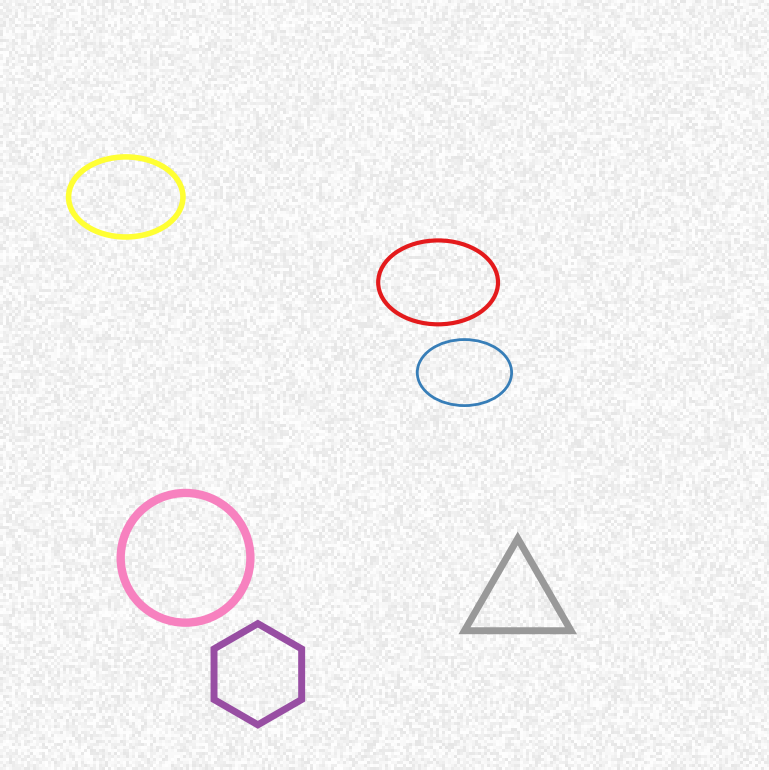[{"shape": "oval", "thickness": 1.5, "radius": 0.39, "center": [0.569, 0.633]}, {"shape": "oval", "thickness": 1, "radius": 0.31, "center": [0.603, 0.516]}, {"shape": "hexagon", "thickness": 2.5, "radius": 0.33, "center": [0.335, 0.124]}, {"shape": "oval", "thickness": 2, "radius": 0.37, "center": [0.163, 0.744]}, {"shape": "circle", "thickness": 3, "radius": 0.42, "center": [0.241, 0.276]}, {"shape": "triangle", "thickness": 2.5, "radius": 0.4, "center": [0.672, 0.221]}]